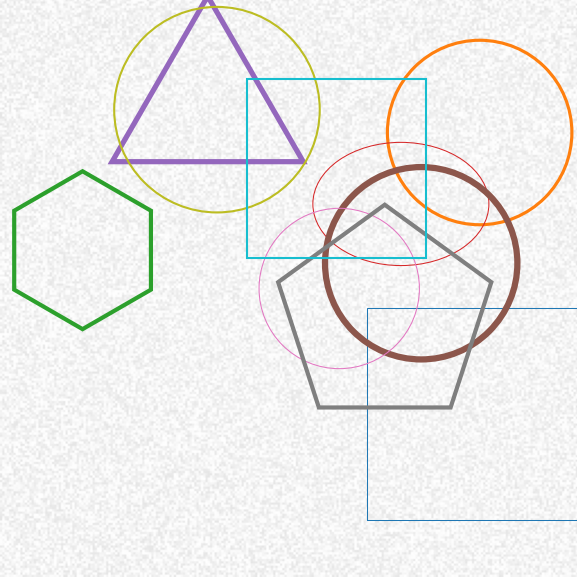[{"shape": "square", "thickness": 0.5, "radius": 0.92, "center": [0.819, 0.282]}, {"shape": "circle", "thickness": 1.5, "radius": 0.8, "center": [0.831, 0.77]}, {"shape": "hexagon", "thickness": 2, "radius": 0.68, "center": [0.143, 0.566]}, {"shape": "oval", "thickness": 0.5, "radius": 0.76, "center": [0.694, 0.646]}, {"shape": "triangle", "thickness": 2.5, "radius": 0.96, "center": [0.36, 0.815]}, {"shape": "circle", "thickness": 3, "radius": 0.83, "center": [0.729, 0.543]}, {"shape": "circle", "thickness": 0.5, "radius": 0.69, "center": [0.587, 0.5]}, {"shape": "pentagon", "thickness": 2, "radius": 0.97, "center": [0.666, 0.451]}, {"shape": "circle", "thickness": 1, "radius": 0.89, "center": [0.376, 0.809]}, {"shape": "square", "thickness": 1, "radius": 0.78, "center": [0.583, 0.708]}]